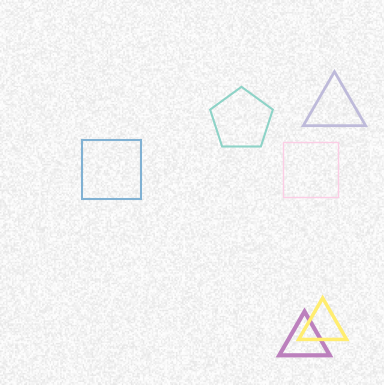[{"shape": "pentagon", "thickness": 1.5, "radius": 0.43, "center": [0.627, 0.689]}, {"shape": "triangle", "thickness": 2, "radius": 0.47, "center": [0.869, 0.72]}, {"shape": "square", "thickness": 1.5, "radius": 0.38, "center": [0.289, 0.559]}, {"shape": "square", "thickness": 1, "radius": 0.35, "center": [0.807, 0.56]}, {"shape": "triangle", "thickness": 3, "radius": 0.38, "center": [0.791, 0.115]}, {"shape": "triangle", "thickness": 2.5, "radius": 0.36, "center": [0.838, 0.154]}]